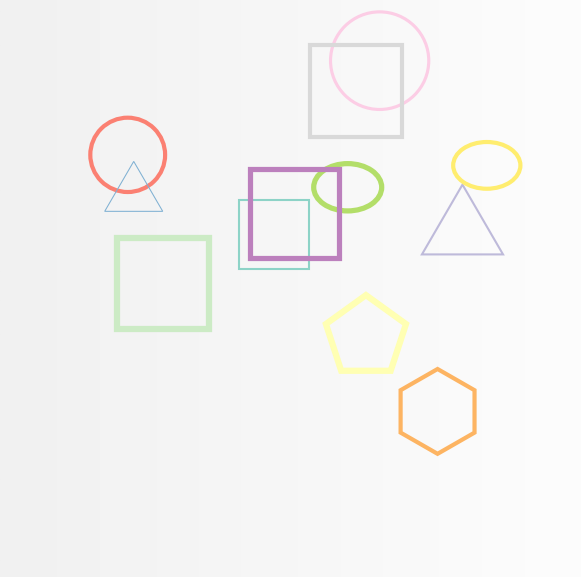[{"shape": "square", "thickness": 1, "radius": 0.3, "center": [0.471, 0.593]}, {"shape": "pentagon", "thickness": 3, "radius": 0.36, "center": [0.63, 0.416]}, {"shape": "triangle", "thickness": 1, "radius": 0.4, "center": [0.796, 0.599]}, {"shape": "circle", "thickness": 2, "radius": 0.32, "center": [0.22, 0.731]}, {"shape": "triangle", "thickness": 0.5, "radius": 0.29, "center": [0.23, 0.662]}, {"shape": "hexagon", "thickness": 2, "radius": 0.37, "center": [0.753, 0.287]}, {"shape": "oval", "thickness": 2.5, "radius": 0.29, "center": [0.598, 0.675]}, {"shape": "circle", "thickness": 1.5, "radius": 0.42, "center": [0.653, 0.894]}, {"shape": "square", "thickness": 2, "radius": 0.4, "center": [0.612, 0.841]}, {"shape": "square", "thickness": 2.5, "radius": 0.39, "center": [0.507, 0.63]}, {"shape": "square", "thickness": 3, "radius": 0.4, "center": [0.28, 0.508]}, {"shape": "oval", "thickness": 2, "radius": 0.29, "center": [0.837, 0.713]}]